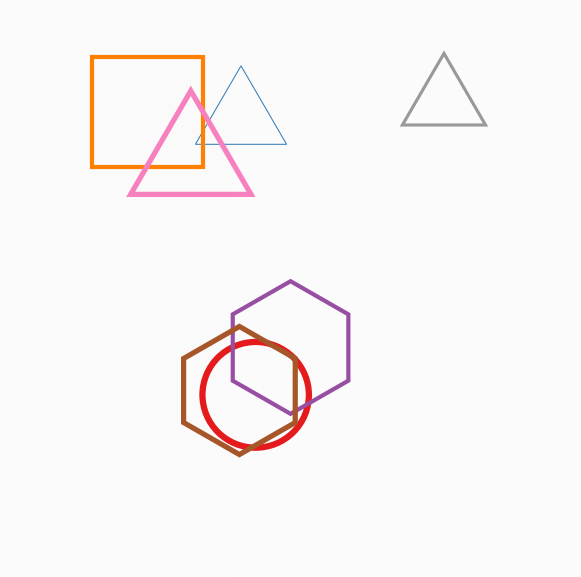[{"shape": "circle", "thickness": 3, "radius": 0.46, "center": [0.44, 0.315]}, {"shape": "triangle", "thickness": 0.5, "radius": 0.45, "center": [0.415, 0.795]}, {"shape": "hexagon", "thickness": 2, "radius": 0.57, "center": [0.5, 0.397]}, {"shape": "square", "thickness": 2, "radius": 0.48, "center": [0.253, 0.805]}, {"shape": "hexagon", "thickness": 2.5, "radius": 0.55, "center": [0.412, 0.323]}, {"shape": "triangle", "thickness": 2.5, "radius": 0.6, "center": [0.328, 0.722]}, {"shape": "triangle", "thickness": 1.5, "radius": 0.41, "center": [0.764, 0.824]}]